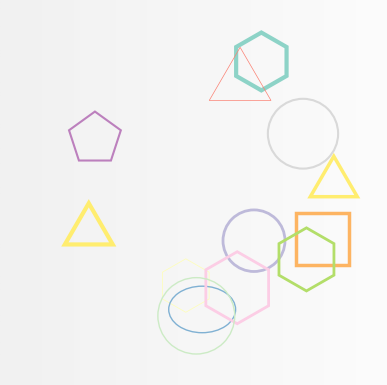[{"shape": "hexagon", "thickness": 3, "radius": 0.38, "center": [0.674, 0.84]}, {"shape": "hexagon", "thickness": 0.5, "radius": 0.35, "center": [0.479, 0.258]}, {"shape": "circle", "thickness": 2, "radius": 0.4, "center": [0.655, 0.375]}, {"shape": "triangle", "thickness": 0.5, "radius": 0.46, "center": [0.62, 0.785]}, {"shape": "oval", "thickness": 1, "radius": 0.43, "center": [0.522, 0.196]}, {"shape": "square", "thickness": 2.5, "radius": 0.34, "center": [0.832, 0.379]}, {"shape": "hexagon", "thickness": 2, "radius": 0.41, "center": [0.791, 0.326]}, {"shape": "hexagon", "thickness": 2, "radius": 0.47, "center": [0.612, 0.253]}, {"shape": "circle", "thickness": 1.5, "radius": 0.45, "center": [0.782, 0.653]}, {"shape": "pentagon", "thickness": 1.5, "radius": 0.35, "center": [0.245, 0.64]}, {"shape": "circle", "thickness": 1, "radius": 0.5, "center": [0.507, 0.18]}, {"shape": "triangle", "thickness": 3, "radius": 0.36, "center": [0.229, 0.401]}, {"shape": "triangle", "thickness": 2.5, "radius": 0.35, "center": [0.861, 0.524]}]